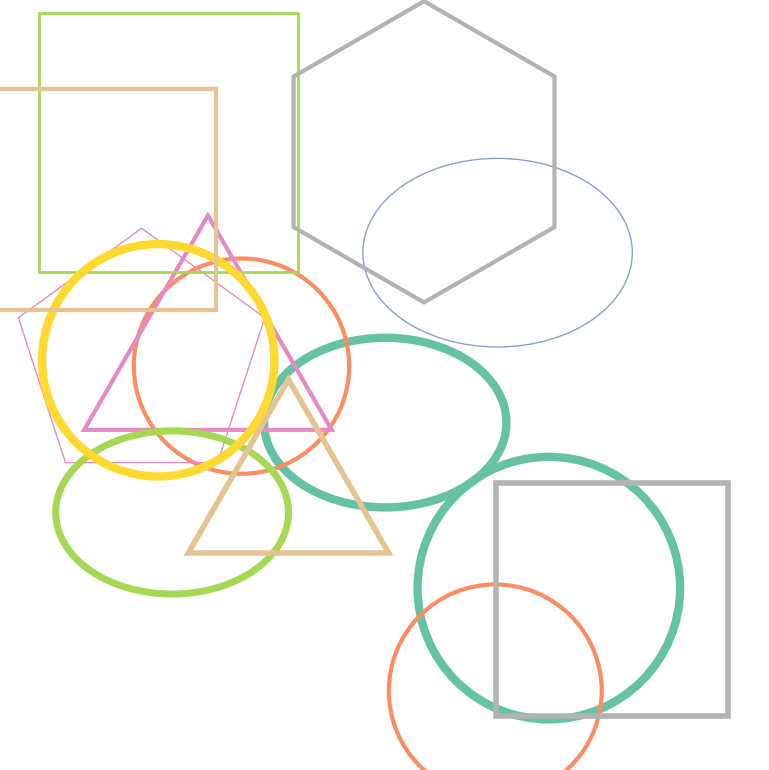[{"shape": "circle", "thickness": 3, "radius": 0.85, "center": [0.713, 0.236]}, {"shape": "oval", "thickness": 3, "radius": 0.79, "center": [0.5, 0.451]}, {"shape": "circle", "thickness": 1.5, "radius": 0.69, "center": [0.643, 0.103]}, {"shape": "circle", "thickness": 1.5, "radius": 0.7, "center": [0.314, 0.525]}, {"shape": "oval", "thickness": 0.5, "radius": 0.87, "center": [0.646, 0.672]}, {"shape": "triangle", "thickness": 1.5, "radius": 0.93, "center": [0.27, 0.535]}, {"shape": "pentagon", "thickness": 0.5, "radius": 0.84, "center": [0.184, 0.535]}, {"shape": "square", "thickness": 1, "radius": 0.84, "center": [0.219, 0.815]}, {"shape": "oval", "thickness": 2.5, "radius": 0.76, "center": [0.224, 0.334]}, {"shape": "circle", "thickness": 3, "radius": 0.75, "center": [0.205, 0.532]}, {"shape": "triangle", "thickness": 2, "radius": 0.75, "center": [0.375, 0.357]}, {"shape": "square", "thickness": 1.5, "radius": 0.72, "center": [0.137, 0.741]}, {"shape": "square", "thickness": 2, "radius": 0.75, "center": [0.794, 0.221]}, {"shape": "hexagon", "thickness": 1.5, "radius": 0.98, "center": [0.551, 0.803]}]